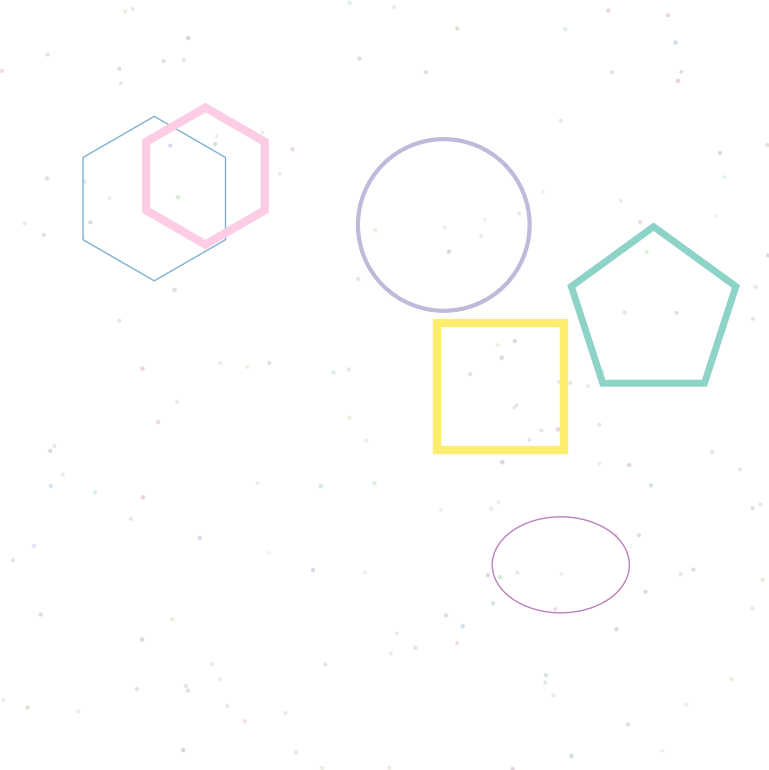[{"shape": "pentagon", "thickness": 2.5, "radius": 0.56, "center": [0.849, 0.593]}, {"shape": "circle", "thickness": 1.5, "radius": 0.56, "center": [0.576, 0.708]}, {"shape": "hexagon", "thickness": 0.5, "radius": 0.53, "center": [0.2, 0.742]}, {"shape": "hexagon", "thickness": 3, "radius": 0.44, "center": [0.267, 0.771]}, {"shape": "oval", "thickness": 0.5, "radius": 0.45, "center": [0.728, 0.266]}, {"shape": "square", "thickness": 3, "radius": 0.41, "center": [0.65, 0.499]}]